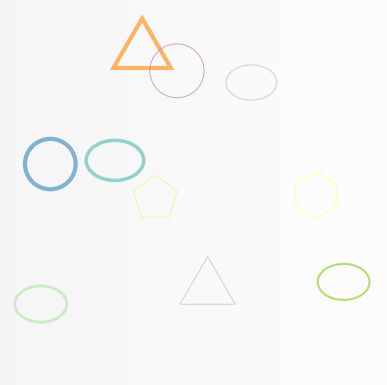[{"shape": "oval", "thickness": 2.5, "radius": 0.37, "center": [0.297, 0.583]}, {"shape": "hexagon", "thickness": 1, "radius": 0.3, "center": [0.815, 0.494]}, {"shape": "triangle", "thickness": 0.5, "radius": 0.41, "center": [0.536, 0.251]}, {"shape": "circle", "thickness": 3, "radius": 0.33, "center": [0.13, 0.574]}, {"shape": "triangle", "thickness": 3, "radius": 0.43, "center": [0.367, 0.866]}, {"shape": "oval", "thickness": 1.5, "radius": 0.33, "center": [0.887, 0.268]}, {"shape": "oval", "thickness": 1, "radius": 0.33, "center": [0.649, 0.786]}, {"shape": "circle", "thickness": 0.5, "radius": 0.35, "center": [0.457, 0.816]}, {"shape": "oval", "thickness": 2, "radius": 0.34, "center": [0.105, 0.21]}, {"shape": "pentagon", "thickness": 0.5, "radius": 0.3, "center": [0.401, 0.485]}]